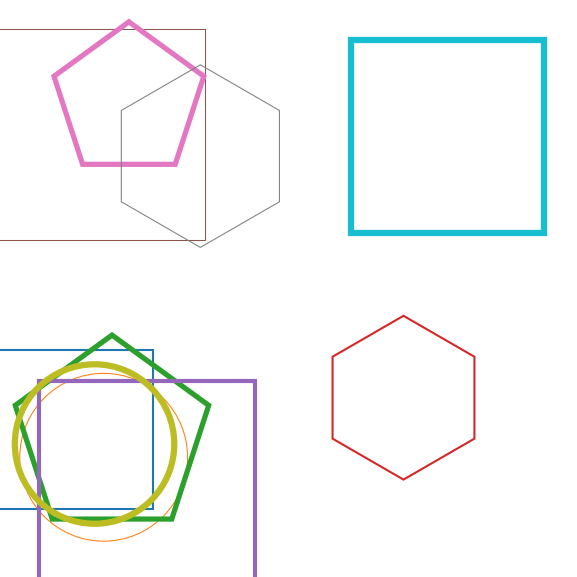[{"shape": "square", "thickness": 1, "radius": 0.69, "center": [0.128, 0.255]}, {"shape": "circle", "thickness": 0.5, "radius": 0.73, "center": [0.18, 0.207]}, {"shape": "pentagon", "thickness": 2.5, "radius": 0.88, "center": [0.194, 0.243]}, {"shape": "hexagon", "thickness": 1, "radius": 0.71, "center": [0.699, 0.31]}, {"shape": "square", "thickness": 2, "radius": 0.94, "center": [0.254, 0.153]}, {"shape": "square", "thickness": 0.5, "radius": 0.92, "center": [0.173, 0.766]}, {"shape": "pentagon", "thickness": 2.5, "radius": 0.68, "center": [0.223, 0.825]}, {"shape": "hexagon", "thickness": 0.5, "radius": 0.79, "center": [0.347, 0.729]}, {"shape": "circle", "thickness": 3, "radius": 0.69, "center": [0.164, 0.23]}, {"shape": "square", "thickness": 3, "radius": 0.84, "center": [0.775, 0.762]}]